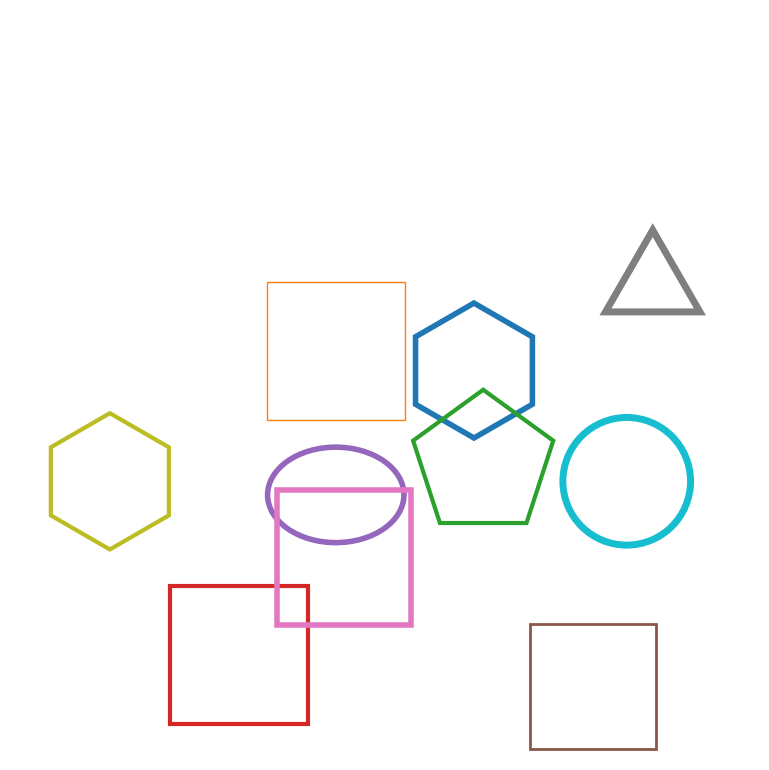[{"shape": "hexagon", "thickness": 2, "radius": 0.44, "center": [0.616, 0.519]}, {"shape": "square", "thickness": 0.5, "radius": 0.45, "center": [0.436, 0.544]}, {"shape": "pentagon", "thickness": 1.5, "radius": 0.48, "center": [0.628, 0.398]}, {"shape": "square", "thickness": 1.5, "radius": 0.45, "center": [0.31, 0.149]}, {"shape": "oval", "thickness": 2, "radius": 0.44, "center": [0.436, 0.357]}, {"shape": "square", "thickness": 1, "radius": 0.41, "center": [0.77, 0.109]}, {"shape": "square", "thickness": 2, "radius": 0.44, "center": [0.447, 0.276]}, {"shape": "triangle", "thickness": 2.5, "radius": 0.35, "center": [0.848, 0.63]}, {"shape": "hexagon", "thickness": 1.5, "radius": 0.44, "center": [0.143, 0.375]}, {"shape": "circle", "thickness": 2.5, "radius": 0.41, "center": [0.814, 0.375]}]